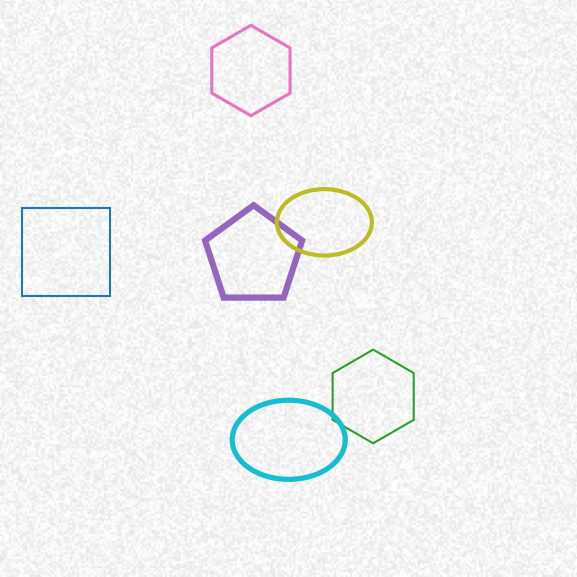[{"shape": "square", "thickness": 1, "radius": 0.38, "center": [0.115, 0.563]}, {"shape": "hexagon", "thickness": 1, "radius": 0.41, "center": [0.646, 0.313]}, {"shape": "pentagon", "thickness": 3, "radius": 0.44, "center": [0.439, 0.555]}, {"shape": "hexagon", "thickness": 1.5, "radius": 0.39, "center": [0.434, 0.877]}, {"shape": "oval", "thickness": 2, "radius": 0.41, "center": [0.562, 0.614]}, {"shape": "oval", "thickness": 2.5, "radius": 0.49, "center": [0.5, 0.238]}]